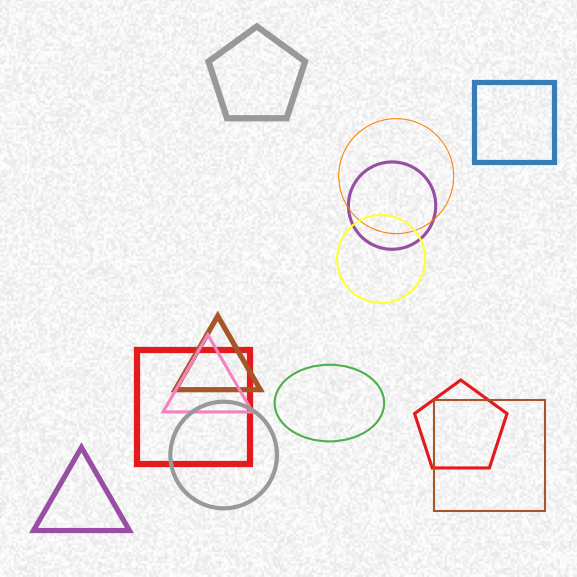[{"shape": "square", "thickness": 3, "radius": 0.49, "center": [0.335, 0.294]}, {"shape": "pentagon", "thickness": 1.5, "radius": 0.42, "center": [0.798, 0.257]}, {"shape": "square", "thickness": 2.5, "radius": 0.35, "center": [0.891, 0.788]}, {"shape": "oval", "thickness": 1, "radius": 0.47, "center": [0.57, 0.301]}, {"shape": "circle", "thickness": 1.5, "radius": 0.38, "center": [0.679, 0.643]}, {"shape": "triangle", "thickness": 2.5, "radius": 0.48, "center": [0.141, 0.128]}, {"shape": "circle", "thickness": 0.5, "radius": 0.5, "center": [0.686, 0.694]}, {"shape": "circle", "thickness": 1, "radius": 0.38, "center": [0.66, 0.551]}, {"shape": "square", "thickness": 1, "radius": 0.48, "center": [0.848, 0.21]}, {"shape": "triangle", "thickness": 2.5, "radius": 0.43, "center": [0.377, 0.367]}, {"shape": "triangle", "thickness": 1.5, "radius": 0.45, "center": [0.36, 0.33]}, {"shape": "pentagon", "thickness": 3, "radius": 0.44, "center": [0.445, 0.865]}, {"shape": "circle", "thickness": 2, "radius": 0.46, "center": [0.387, 0.211]}]